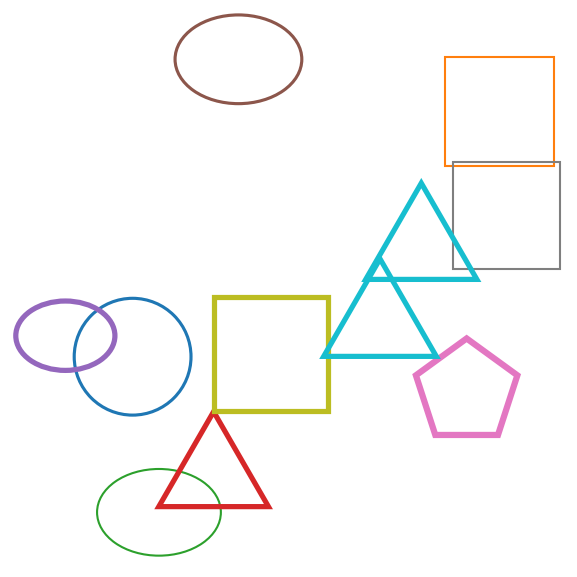[{"shape": "circle", "thickness": 1.5, "radius": 0.51, "center": [0.23, 0.381]}, {"shape": "square", "thickness": 1, "radius": 0.47, "center": [0.865, 0.806]}, {"shape": "oval", "thickness": 1, "radius": 0.54, "center": [0.275, 0.112]}, {"shape": "triangle", "thickness": 2.5, "radius": 0.55, "center": [0.37, 0.177]}, {"shape": "oval", "thickness": 2.5, "radius": 0.43, "center": [0.113, 0.418]}, {"shape": "oval", "thickness": 1.5, "radius": 0.55, "center": [0.413, 0.896]}, {"shape": "pentagon", "thickness": 3, "radius": 0.46, "center": [0.808, 0.321]}, {"shape": "square", "thickness": 1, "radius": 0.46, "center": [0.877, 0.625]}, {"shape": "square", "thickness": 2.5, "radius": 0.49, "center": [0.47, 0.387]}, {"shape": "triangle", "thickness": 2.5, "radius": 0.56, "center": [0.73, 0.571]}, {"shape": "triangle", "thickness": 2.5, "radius": 0.56, "center": [0.658, 0.438]}]